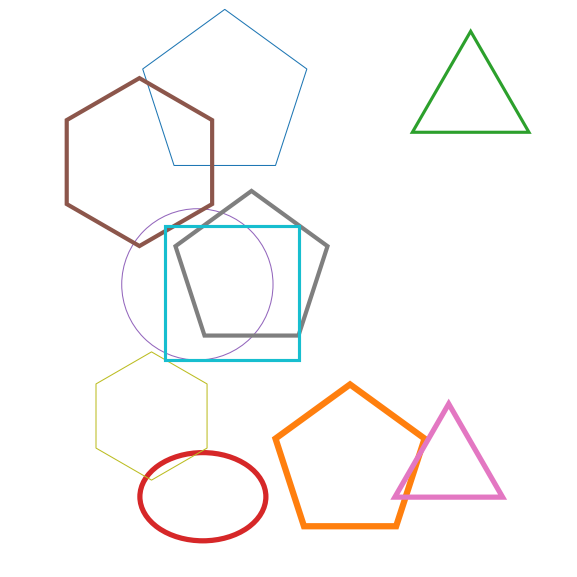[{"shape": "pentagon", "thickness": 0.5, "radius": 0.75, "center": [0.389, 0.833]}, {"shape": "pentagon", "thickness": 3, "radius": 0.68, "center": [0.606, 0.198]}, {"shape": "triangle", "thickness": 1.5, "radius": 0.58, "center": [0.815, 0.828]}, {"shape": "oval", "thickness": 2.5, "radius": 0.55, "center": [0.351, 0.139]}, {"shape": "circle", "thickness": 0.5, "radius": 0.65, "center": [0.342, 0.507]}, {"shape": "hexagon", "thickness": 2, "radius": 0.73, "center": [0.241, 0.718]}, {"shape": "triangle", "thickness": 2.5, "radius": 0.54, "center": [0.777, 0.192]}, {"shape": "pentagon", "thickness": 2, "radius": 0.69, "center": [0.435, 0.53]}, {"shape": "hexagon", "thickness": 0.5, "radius": 0.56, "center": [0.262, 0.279]}, {"shape": "square", "thickness": 1.5, "radius": 0.58, "center": [0.402, 0.492]}]